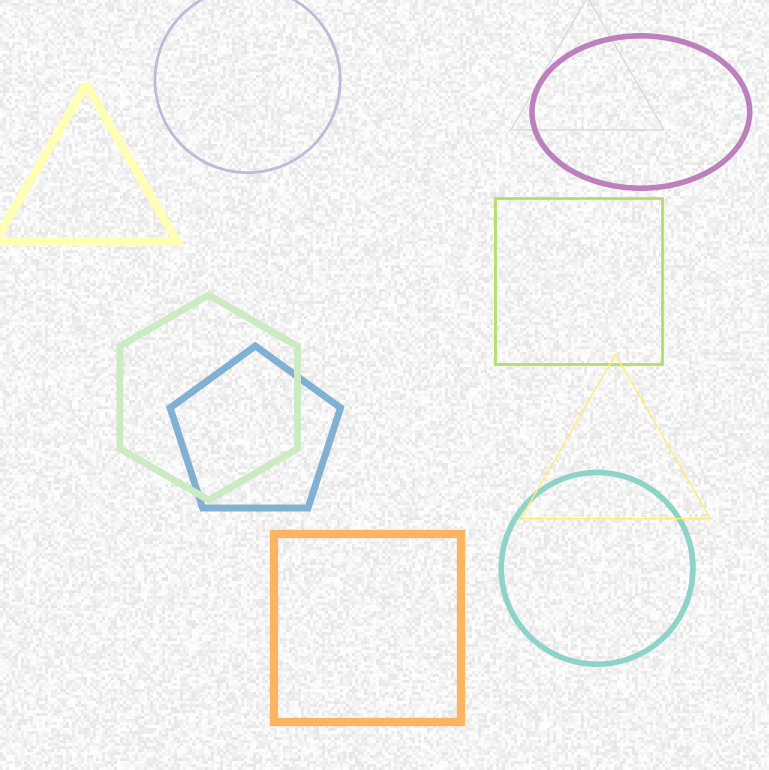[{"shape": "circle", "thickness": 2, "radius": 0.62, "center": [0.775, 0.262]}, {"shape": "triangle", "thickness": 3, "radius": 0.68, "center": [0.112, 0.754]}, {"shape": "circle", "thickness": 1, "radius": 0.6, "center": [0.322, 0.896]}, {"shape": "pentagon", "thickness": 2.5, "radius": 0.58, "center": [0.332, 0.434]}, {"shape": "square", "thickness": 3, "radius": 0.61, "center": [0.477, 0.184]}, {"shape": "square", "thickness": 1, "radius": 0.54, "center": [0.751, 0.635]}, {"shape": "triangle", "thickness": 0.5, "radius": 0.57, "center": [0.763, 0.889]}, {"shape": "oval", "thickness": 2, "radius": 0.71, "center": [0.832, 0.855]}, {"shape": "hexagon", "thickness": 2.5, "radius": 0.67, "center": [0.271, 0.484]}, {"shape": "triangle", "thickness": 0.5, "radius": 0.71, "center": [0.799, 0.398]}]